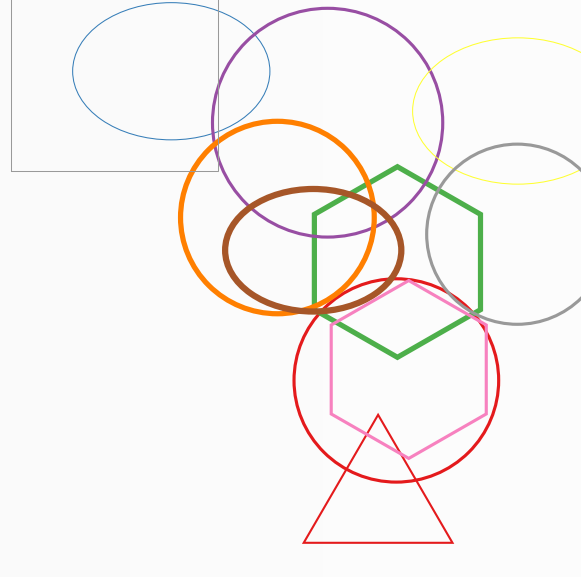[{"shape": "triangle", "thickness": 1, "radius": 0.74, "center": [0.65, 0.133]}, {"shape": "circle", "thickness": 1.5, "radius": 0.88, "center": [0.682, 0.34]}, {"shape": "oval", "thickness": 0.5, "radius": 0.85, "center": [0.295, 0.876]}, {"shape": "hexagon", "thickness": 2.5, "radius": 0.83, "center": [0.684, 0.545]}, {"shape": "circle", "thickness": 1.5, "radius": 0.99, "center": [0.564, 0.787]}, {"shape": "circle", "thickness": 2.5, "radius": 0.83, "center": [0.477, 0.622]}, {"shape": "oval", "thickness": 0.5, "radius": 0.9, "center": [0.891, 0.807]}, {"shape": "oval", "thickness": 3, "radius": 0.76, "center": [0.539, 0.566]}, {"shape": "hexagon", "thickness": 1.5, "radius": 0.77, "center": [0.703, 0.359]}, {"shape": "square", "thickness": 0.5, "radius": 0.89, "center": [0.197, 0.88]}, {"shape": "circle", "thickness": 1.5, "radius": 0.78, "center": [0.89, 0.594]}]